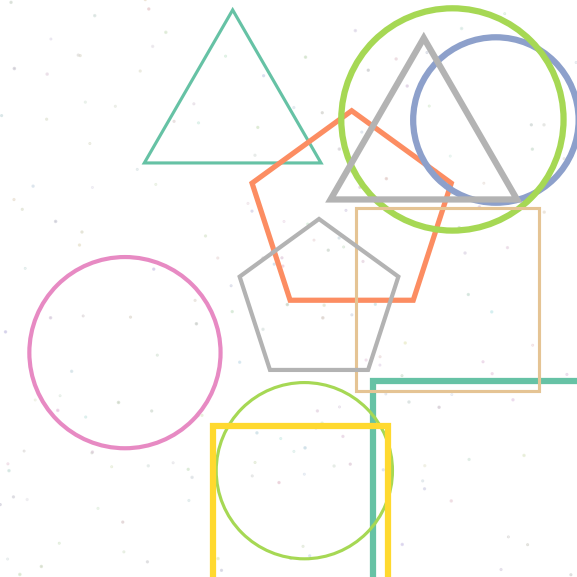[{"shape": "square", "thickness": 3, "radius": 0.98, "center": [0.843, 0.144]}, {"shape": "triangle", "thickness": 1.5, "radius": 0.88, "center": [0.403, 0.805]}, {"shape": "pentagon", "thickness": 2.5, "radius": 0.91, "center": [0.609, 0.626]}, {"shape": "circle", "thickness": 3, "radius": 0.72, "center": [0.859, 0.791]}, {"shape": "circle", "thickness": 2, "radius": 0.83, "center": [0.216, 0.388]}, {"shape": "circle", "thickness": 3, "radius": 0.96, "center": [0.783, 0.792]}, {"shape": "circle", "thickness": 1.5, "radius": 0.76, "center": [0.527, 0.184]}, {"shape": "square", "thickness": 3, "radius": 0.76, "center": [0.521, 0.109]}, {"shape": "square", "thickness": 1.5, "radius": 0.79, "center": [0.774, 0.48]}, {"shape": "triangle", "thickness": 3, "radius": 0.93, "center": [0.734, 0.747]}, {"shape": "pentagon", "thickness": 2, "radius": 0.72, "center": [0.552, 0.475]}]